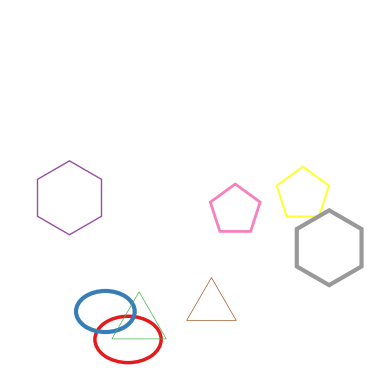[{"shape": "oval", "thickness": 2.5, "radius": 0.43, "center": [0.333, 0.118]}, {"shape": "oval", "thickness": 3, "radius": 0.38, "center": [0.274, 0.191]}, {"shape": "triangle", "thickness": 0.5, "radius": 0.41, "center": [0.361, 0.161]}, {"shape": "hexagon", "thickness": 1, "radius": 0.48, "center": [0.181, 0.486]}, {"shape": "pentagon", "thickness": 1.5, "radius": 0.36, "center": [0.787, 0.496]}, {"shape": "triangle", "thickness": 0.5, "radius": 0.37, "center": [0.549, 0.205]}, {"shape": "pentagon", "thickness": 2, "radius": 0.34, "center": [0.611, 0.454]}, {"shape": "hexagon", "thickness": 3, "radius": 0.49, "center": [0.855, 0.357]}]